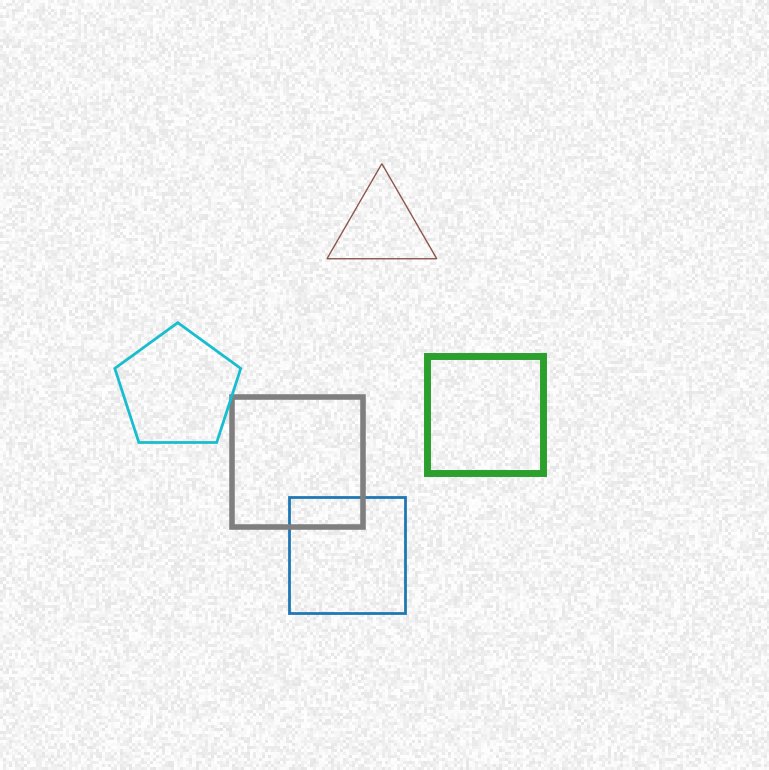[{"shape": "square", "thickness": 1, "radius": 0.38, "center": [0.45, 0.28]}, {"shape": "square", "thickness": 2.5, "radius": 0.38, "center": [0.63, 0.462]}, {"shape": "triangle", "thickness": 0.5, "radius": 0.41, "center": [0.496, 0.705]}, {"shape": "square", "thickness": 2, "radius": 0.42, "center": [0.386, 0.4]}, {"shape": "pentagon", "thickness": 1, "radius": 0.43, "center": [0.231, 0.495]}]